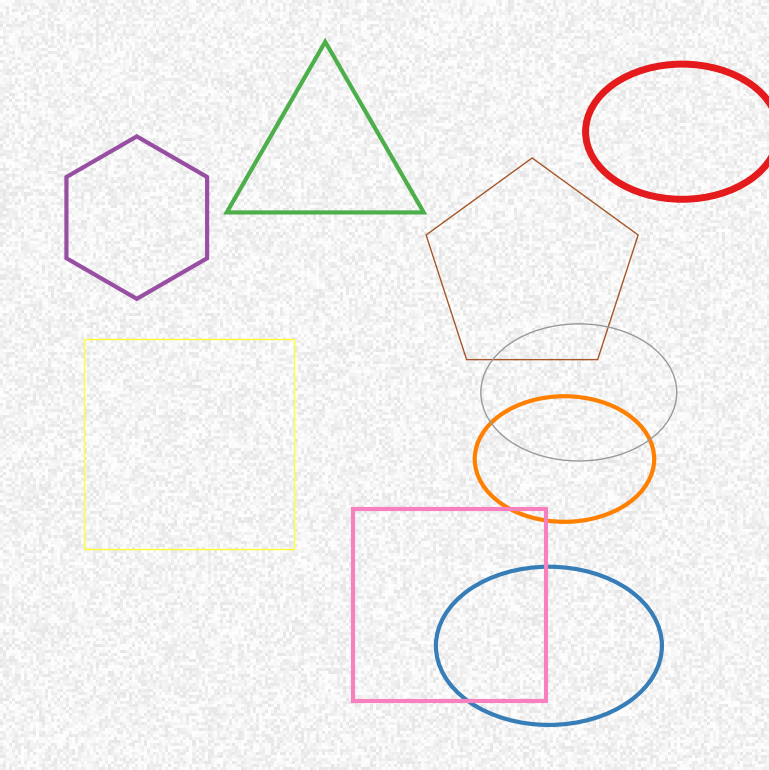[{"shape": "oval", "thickness": 2.5, "radius": 0.63, "center": [0.886, 0.829]}, {"shape": "oval", "thickness": 1.5, "radius": 0.73, "center": [0.713, 0.161]}, {"shape": "triangle", "thickness": 1.5, "radius": 0.74, "center": [0.422, 0.798]}, {"shape": "hexagon", "thickness": 1.5, "radius": 0.53, "center": [0.178, 0.717]}, {"shape": "oval", "thickness": 1.5, "radius": 0.58, "center": [0.733, 0.404]}, {"shape": "square", "thickness": 0.5, "radius": 0.68, "center": [0.246, 0.423]}, {"shape": "pentagon", "thickness": 0.5, "radius": 0.72, "center": [0.691, 0.65]}, {"shape": "square", "thickness": 1.5, "radius": 0.62, "center": [0.584, 0.214]}, {"shape": "oval", "thickness": 0.5, "radius": 0.64, "center": [0.752, 0.49]}]